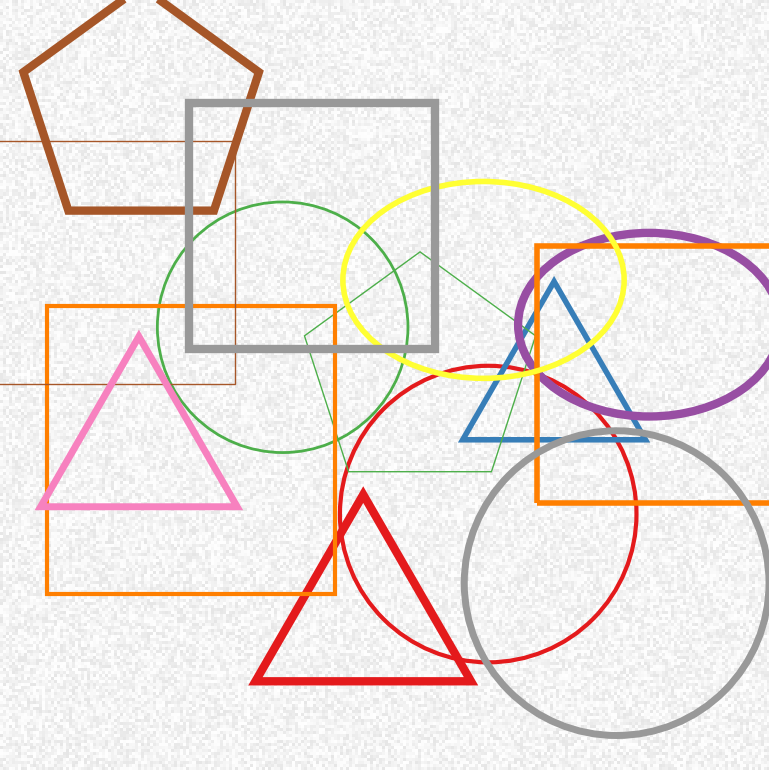[{"shape": "triangle", "thickness": 3, "radius": 0.81, "center": [0.472, 0.196]}, {"shape": "circle", "thickness": 1.5, "radius": 0.96, "center": [0.634, 0.332]}, {"shape": "triangle", "thickness": 2, "radius": 0.69, "center": [0.72, 0.497]}, {"shape": "pentagon", "thickness": 0.5, "radius": 0.79, "center": [0.546, 0.515]}, {"shape": "circle", "thickness": 1, "radius": 0.81, "center": [0.367, 0.575]}, {"shape": "oval", "thickness": 3, "radius": 0.85, "center": [0.843, 0.578]}, {"shape": "square", "thickness": 1.5, "radius": 0.93, "center": [0.248, 0.415]}, {"shape": "square", "thickness": 2, "radius": 0.84, "center": [0.865, 0.513]}, {"shape": "oval", "thickness": 2, "radius": 0.91, "center": [0.628, 0.636]}, {"shape": "square", "thickness": 0.5, "radius": 0.79, "center": [0.146, 0.659]}, {"shape": "pentagon", "thickness": 3, "radius": 0.8, "center": [0.183, 0.857]}, {"shape": "triangle", "thickness": 2.5, "radius": 0.74, "center": [0.18, 0.416]}, {"shape": "square", "thickness": 3, "radius": 0.8, "center": [0.406, 0.706]}, {"shape": "circle", "thickness": 2.5, "radius": 0.99, "center": [0.801, 0.243]}]